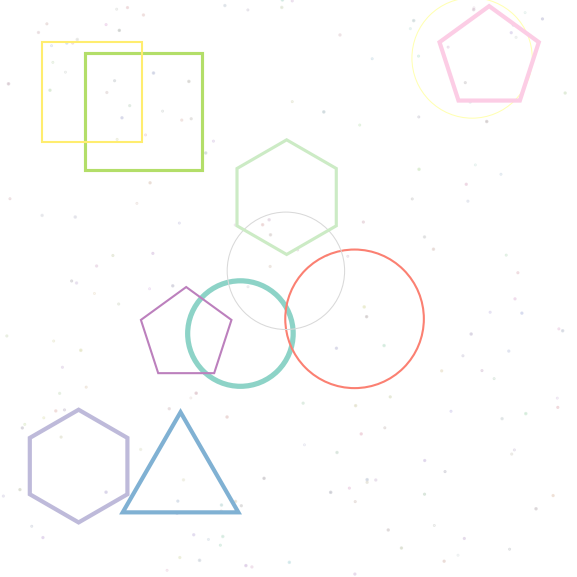[{"shape": "circle", "thickness": 2.5, "radius": 0.46, "center": [0.416, 0.422]}, {"shape": "circle", "thickness": 0.5, "radius": 0.52, "center": [0.817, 0.899]}, {"shape": "hexagon", "thickness": 2, "radius": 0.49, "center": [0.136, 0.192]}, {"shape": "circle", "thickness": 1, "radius": 0.6, "center": [0.614, 0.447]}, {"shape": "triangle", "thickness": 2, "radius": 0.58, "center": [0.313, 0.17]}, {"shape": "square", "thickness": 1.5, "radius": 0.51, "center": [0.249, 0.806]}, {"shape": "pentagon", "thickness": 2, "radius": 0.45, "center": [0.847, 0.898]}, {"shape": "circle", "thickness": 0.5, "radius": 0.51, "center": [0.495, 0.53]}, {"shape": "pentagon", "thickness": 1, "radius": 0.41, "center": [0.322, 0.42]}, {"shape": "hexagon", "thickness": 1.5, "radius": 0.5, "center": [0.496, 0.658]}, {"shape": "square", "thickness": 1, "radius": 0.43, "center": [0.16, 0.84]}]